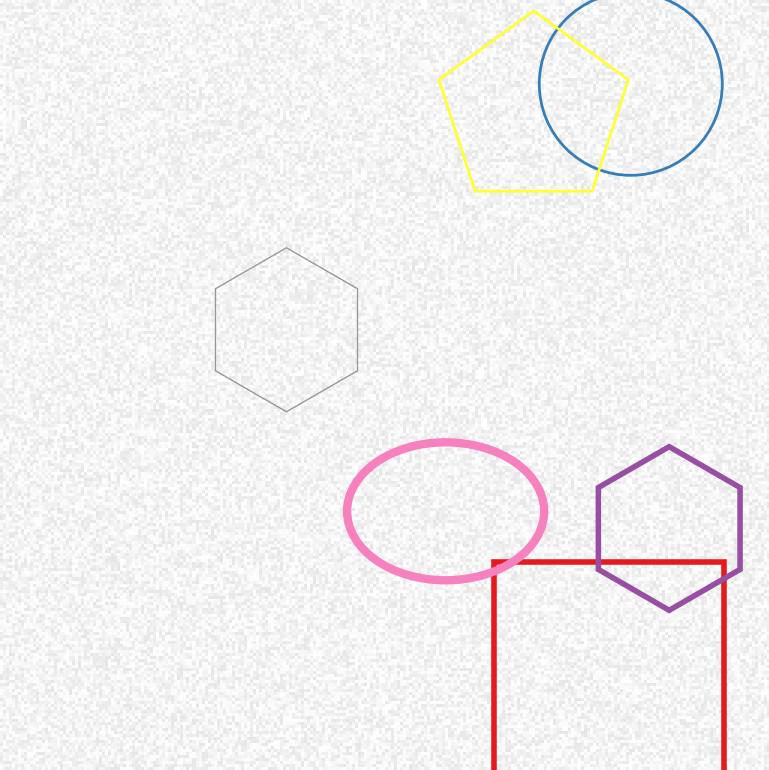[{"shape": "square", "thickness": 2, "radius": 0.75, "center": [0.792, 0.12]}, {"shape": "circle", "thickness": 1, "radius": 0.59, "center": [0.819, 0.891]}, {"shape": "hexagon", "thickness": 2, "radius": 0.53, "center": [0.869, 0.314]}, {"shape": "pentagon", "thickness": 1, "radius": 0.65, "center": [0.693, 0.856]}, {"shape": "oval", "thickness": 3, "radius": 0.64, "center": [0.579, 0.336]}, {"shape": "hexagon", "thickness": 0.5, "radius": 0.53, "center": [0.372, 0.572]}]